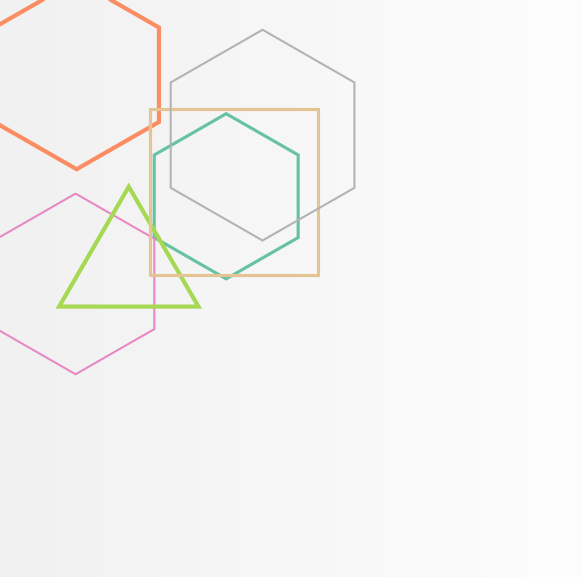[{"shape": "hexagon", "thickness": 1.5, "radius": 0.71, "center": [0.389, 0.659]}, {"shape": "hexagon", "thickness": 2, "radius": 0.82, "center": [0.132, 0.87]}, {"shape": "hexagon", "thickness": 1, "radius": 0.78, "center": [0.13, 0.508]}, {"shape": "triangle", "thickness": 2, "radius": 0.69, "center": [0.222, 0.537]}, {"shape": "square", "thickness": 1.5, "radius": 0.72, "center": [0.403, 0.667]}, {"shape": "hexagon", "thickness": 1, "radius": 0.91, "center": [0.452, 0.765]}]